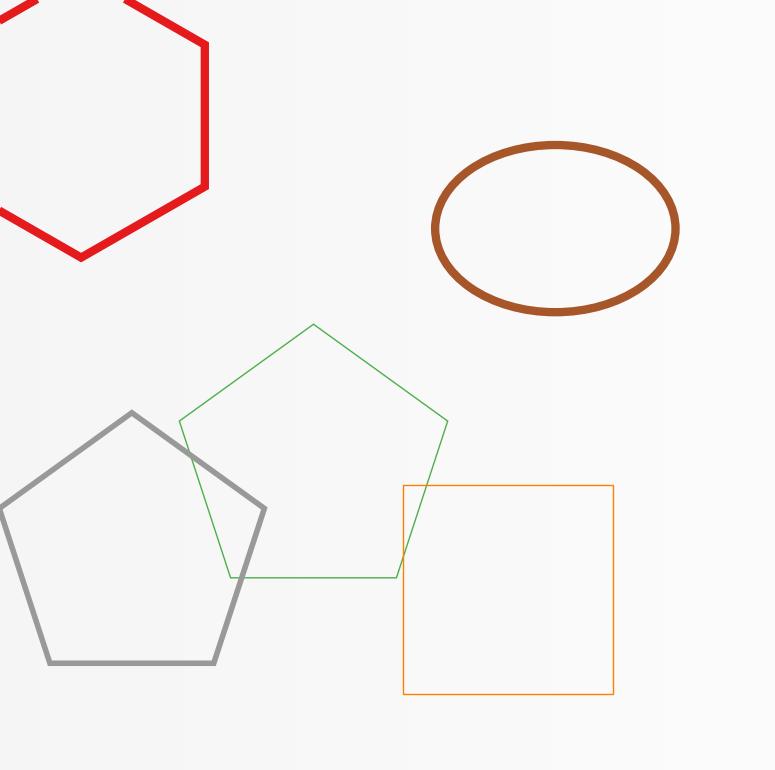[{"shape": "hexagon", "thickness": 3, "radius": 0.92, "center": [0.105, 0.85]}, {"shape": "pentagon", "thickness": 0.5, "radius": 0.91, "center": [0.405, 0.397]}, {"shape": "square", "thickness": 0.5, "radius": 0.68, "center": [0.656, 0.234]}, {"shape": "oval", "thickness": 3, "radius": 0.78, "center": [0.717, 0.703]}, {"shape": "pentagon", "thickness": 2, "radius": 0.9, "center": [0.17, 0.284]}]